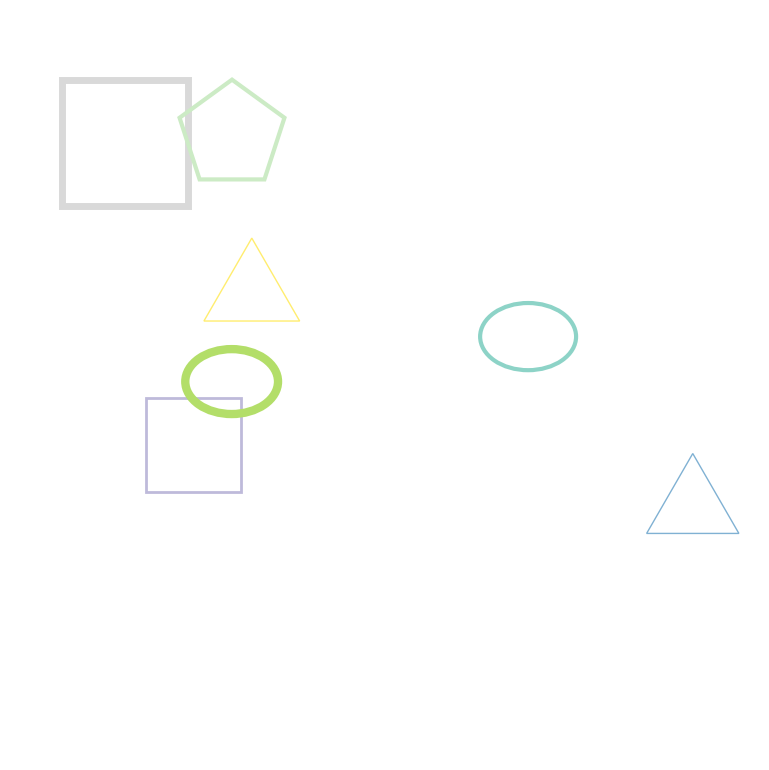[{"shape": "oval", "thickness": 1.5, "radius": 0.31, "center": [0.686, 0.563]}, {"shape": "square", "thickness": 1, "radius": 0.31, "center": [0.251, 0.422]}, {"shape": "triangle", "thickness": 0.5, "radius": 0.35, "center": [0.9, 0.342]}, {"shape": "oval", "thickness": 3, "radius": 0.3, "center": [0.301, 0.504]}, {"shape": "square", "thickness": 2.5, "radius": 0.41, "center": [0.163, 0.815]}, {"shape": "pentagon", "thickness": 1.5, "radius": 0.36, "center": [0.301, 0.825]}, {"shape": "triangle", "thickness": 0.5, "radius": 0.36, "center": [0.327, 0.619]}]